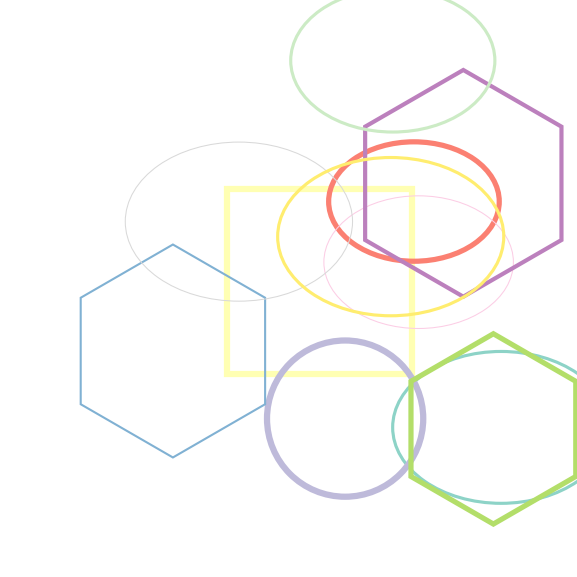[{"shape": "oval", "thickness": 1.5, "radius": 0.94, "center": [0.868, 0.259]}, {"shape": "square", "thickness": 3, "radius": 0.8, "center": [0.554, 0.512]}, {"shape": "circle", "thickness": 3, "radius": 0.68, "center": [0.598, 0.274]}, {"shape": "oval", "thickness": 2.5, "radius": 0.74, "center": [0.717, 0.65]}, {"shape": "hexagon", "thickness": 1, "radius": 0.92, "center": [0.299, 0.391]}, {"shape": "hexagon", "thickness": 2.5, "radius": 0.82, "center": [0.854, 0.256]}, {"shape": "oval", "thickness": 0.5, "radius": 0.82, "center": [0.725, 0.545]}, {"shape": "oval", "thickness": 0.5, "radius": 0.98, "center": [0.414, 0.615]}, {"shape": "hexagon", "thickness": 2, "radius": 0.98, "center": [0.802, 0.682]}, {"shape": "oval", "thickness": 1.5, "radius": 0.88, "center": [0.68, 0.894]}, {"shape": "oval", "thickness": 1.5, "radius": 0.98, "center": [0.677, 0.589]}]